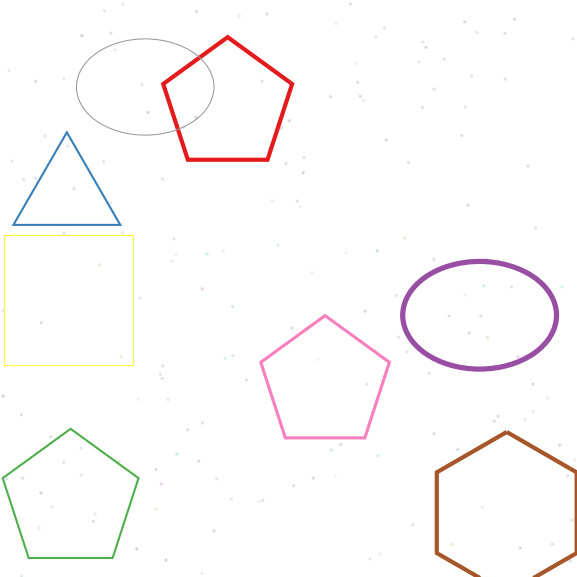[{"shape": "pentagon", "thickness": 2, "radius": 0.59, "center": [0.394, 0.817]}, {"shape": "triangle", "thickness": 1, "radius": 0.53, "center": [0.116, 0.663]}, {"shape": "pentagon", "thickness": 1, "radius": 0.62, "center": [0.122, 0.133]}, {"shape": "oval", "thickness": 2.5, "radius": 0.67, "center": [0.831, 0.453]}, {"shape": "square", "thickness": 0.5, "radius": 0.56, "center": [0.119, 0.479]}, {"shape": "hexagon", "thickness": 2, "radius": 0.7, "center": [0.877, 0.111]}, {"shape": "pentagon", "thickness": 1.5, "radius": 0.59, "center": [0.563, 0.336]}, {"shape": "oval", "thickness": 0.5, "radius": 0.6, "center": [0.251, 0.848]}]